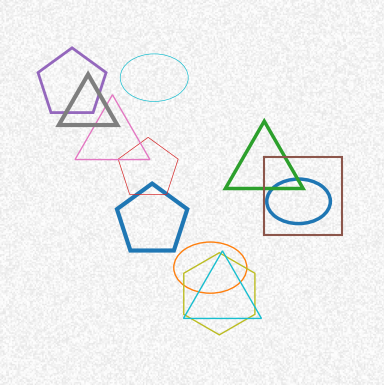[{"shape": "oval", "thickness": 2.5, "radius": 0.41, "center": [0.776, 0.477]}, {"shape": "pentagon", "thickness": 3, "radius": 0.48, "center": [0.395, 0.427]}, {"shape": "oval", "thickness": 1, "radius": 0.47, "center": [0.546, 0.305]}, {"shape": "triangle", "thickness": 2.5, "radius": 0.58, "center": [0.686, 0.569]}, {"shape": "pentagon", "thickness": 0.5, "radius": 0.41, "center": [0.385, 0.561]}, {"shape": "pentagon", "thickness": 2, "radius": 0.46, "center": [0.187, 0.783]}, {"shape": "square", "thickness": 1.5, "radius": 0.51, "center": [0.786, 0.491]}, {"shape": "triangle", "thickness": 1, "radius": 0.56, "center": [0.292, 0.642]}, {"shape": "triangle", "thickness": 3, "radius": 0.44, "center": [0.229, 0.719]}, {"shape": "hexagon", "thickness": 1, "radius": 0.53, "center": [0.57, 0.237]}, {"shape": "oval", "thickness": 0.5, "radius": 0.44, "center": [0.401, 0.798]}, {"shape": "triangle", "thickness": 1, "radius": 0.58, "center": [0.578, 0.231]}]